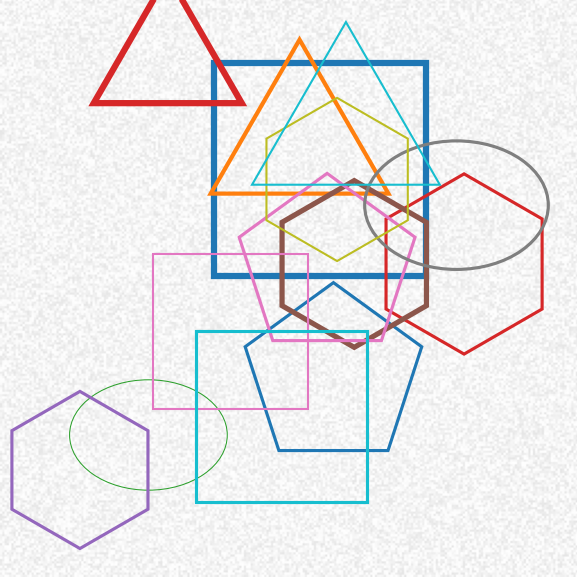[{"shape": "square", "thickness": 3, "radius": 0.92, "center": [0.554, 0.705]}, {"shape": "pentagon", "thickness": 1.5, "radius": 0.8, "center": [0.577, 0.349]}, {"shape": "triangle", "thickness": 2, "radius": 0.89, "center": [0.519, 0.753]}, {"shape": "oval", "thickness": 0.5, "radius": 0.68, "center": [0.257, 0.246]}, {"shape": "triangle", "thickness": 3, "radius": 0.74, "center": [0.29, 0.895]}, {"shape": "hexagon", "thickness": 1.5, "radius": 0.78, "center": [0.804, 0.542]}, {"shape": "hexagon", "thickness": 1.5, "radius": 0.68, "center": [0.138, 0.185]}, {"shape": "hexagon", "thickness": 2.5, "radius": 0.72, "center": [0.613, 0.542]}, {"shape": "pentagon", "thickness": 1.5, "radius": 0.8, "center": [0.566, 0.539]}, {"shape": "square", "thickness": 1, "radius": 0.67, "center": [0.399, 0.425]}, {"shape": "oval", "thickness": 1.5, "radius": 0.79, "center": [0.79, 0.644]}, {"shape": "hexagon", "thickness": 1, "radius": 0.71, "center": [0.584, 0.688]}, {"shape": "triangle", "thickness": 1, "radius": 0.94, "center": [0.599, 0.773]}, {"shape": "square", "thickness": 1.5, "radius": 0.74, "center": [0.487, 0.278]}]